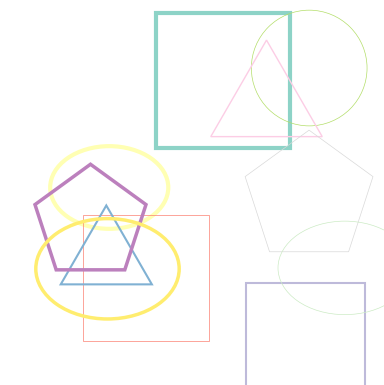[{"shape": "square", "thickness": 3, "radius": 0.87, "center": [0.579, 0.791]}, {"shape": "oval", "thickness": 3, "radius": 0.77, "center": [0.284, 0.513]}, {"shape": "square", "thickness": 1.5, "radius": 0.77, "center": [0.793, 0.111]}, {"shape": "square", "thickness": 0.5, "radius": 0.82, "center": [0.379, 0.278]}, {"shape": "triangle", "thickness": 1.5, "radius": 0.68, "center": [0.276, 0.33]}, {"shape": "circle", "thickness": 0.5, "radius": 0.75, "center": [0.803, 0.823]}, {"shape": "triangle", "thickness": 1, "radius": 0.84, "center": [0.692, 0.729]}, {"shape": "pentagon", "thickness": 0.5, "radius": 0.87, "center": [0.803, 0.487]}, {"shape": "pentagon", "thickness": 2.5, "radius": 0.76, "center": [0.235, 0.422]}, {"shape": "oval", "thickness": 0.5, "radius": 0.87, "center": [0.896, 0.304]}, {"shape": "oval", "thickness": 2.5, "radius": 0.93, "center": [0.279, 0.302]}]